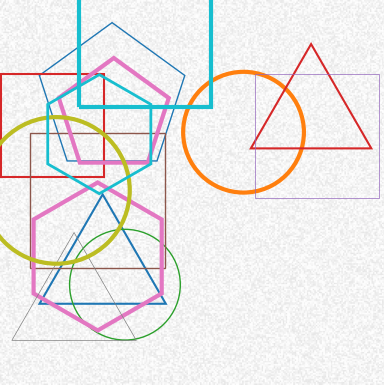[{"shape": "triangle", "thickness": 1.5, "radius": 0.95, "center": [0.267, 0.306]}, {"shape": "pentagon", "thickness": 1, "radius": 0.99, "center": [0.291, 0.743]}, {"shape": "circle", "thickness": 3, "radius": 0.78, "center": [0.633, 0.657]}, {"shape": "circle", "thickness": 1, "radius": 0.72, "center": [0.325, 0.261]}, {"shape": "triangle", "thickness": 1.5, "radius": 0.9, "center": [0.808, 0.705]}, {"shape": "square", "thickness": 1.5, "radius": 0.67, "center": [0.136, 0.673]}, {"shape": "square", "thickness": 0.5, "radius": 0.81, "center": [0.823, 0.647]}, {"shape": "square", "thickness": 1, "radius": 0.88, "center": [0.253, 0.478]}, {"shape": "pentagon", "thickness": 3, "radius": 0.75, "center": [0.296, 0.699]}, {"shape": "hexagon", "thickness": 3, "radius": 0.96, "center": [0.254, 0.334]}, {"shape": "triangle", "thickness": 0.5, "radius": 0.93, "center": [0.192, 0.209]}, {"shape": "circle", "thickness": 3, "radius": 0.95, "center": [0.147, 0.505]}, {"shape": "hexagon", "thickness": 2, "radius": 0.77, "center": [0.258, 0.652]}, {"shape": "square", "thickness": 3, "radius": 0.86, "center": [0.377, 0.894]}]